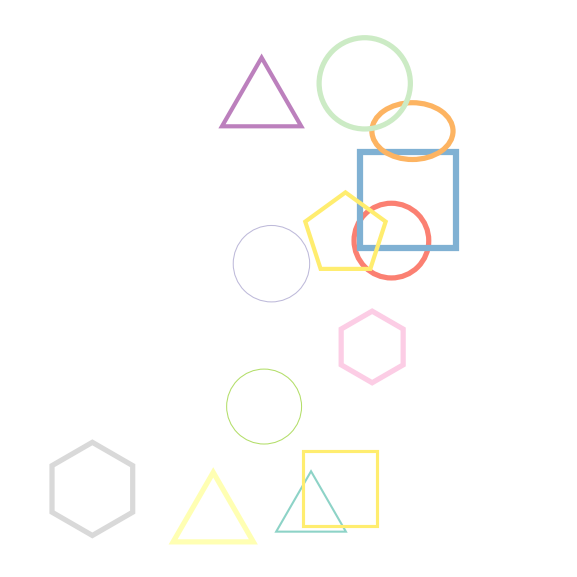[{"shape": "triangle", "thickness": 1, "radius": 0.35, "center": [0.539, 0.113]}, {"shape": "triangle", "thickness": 2.5, "radius": 0.4, "center": [0.369, 0.101]}, {"shape": "circle", "thickness": 0.5, "radius": 0.33, "center": [0.47, 0.543]}, {"shape": "circle", "thickness": 2.5, "radius": 0.32, "center": [0.678, 0.583]}, {"shape": "square", "thickness": 3, "radius": 0.42, "center": [0.706, 0.652]}, {"shape": "oval", "thickness": 2.5, "radius": 0.35, "center": [0.714, 0.772]}, {"shape": "circle", "thickness": 0.5, "radius": 0.32, "center": [0.457, 0.295]}, {"shape": "hexagon", "thickness": 2.5, "radius": 0.31, "center": [0.644, 0.398]}, {"shape": "hexagon", "thickness": 2.5, "radius": 0.4, "center": [0.16, 0.153]}, {"shape": "triangle", "thickness": 2, "radius": 0.4, "center": [0.453, 0.82]}, {"shape": "circle", "thickness": 2.5, "radius": 0.4, "center": [0.632, 0.855]}, {"shape": "square", "thickness": 1.5, "radius": 0.32, "center": [0.589, 0.153]}, {"shape": "pentagon", "thickness": 2, "radius": 0.37, "center": [0.598, 0.593]}]